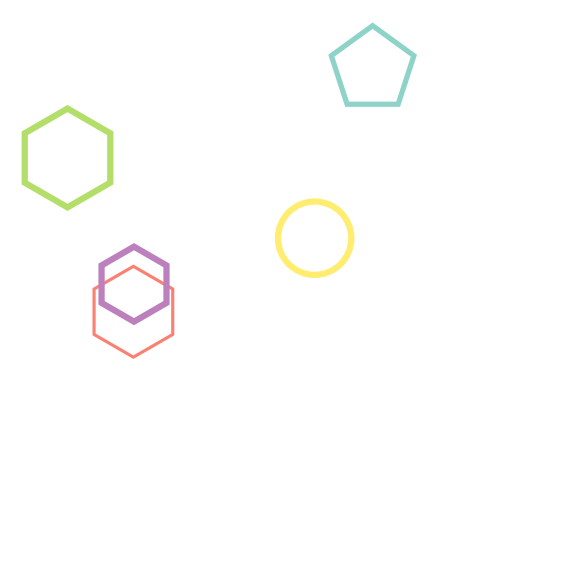[{"shape": "pentagon", "thickness": 2.5, "radius": 0.38, "center": [0.645, 0.879]}, {"shape": "hexagon", "thickness": 1.5, "radius": 0.39, "center": [0.231, 0.459]}, {"shape": "hexagon", "thickness": 3, "radius": 0.43, "center": [0.117, 0.726]}, {"shape": "hexagon", "thickness": 3, "radius": 0.32, "center": [0.232, 0.507]}, {"shape": "circle", "thickness": 3, "radius": 0.32, "center": [0.545, 0.587]}]